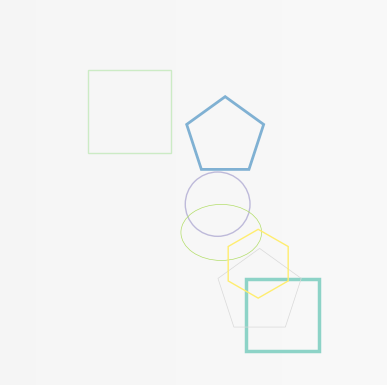[{"shape": "square", "thickness": 2.5, "radius": 0.47, "center": [0.729, 0.183]}, {"shape": "circle", "thickness": 1, "radius": 0.42, "center": [0.562, 0.47]}, {"shape": "pentagon", "thickness": 2, "radius": 0.52, "center": [0.581, 0.645]}, {"shape": "oval", "thickness": 0.5, "radius": 0.52, "center": [0.571, 0.396]}, {"shape": "pentagon", "thickness": 0.5, "radius": 0.56, "center": [0.67, 0.242]}, {"shape": "square", "thickness": 1, "radius": 0.54, "center": [0.335, 0.71]}, {"shape": "hexagon", "thickness": 1, "radius": 0.45, "center": [0.666, 0.315]}]